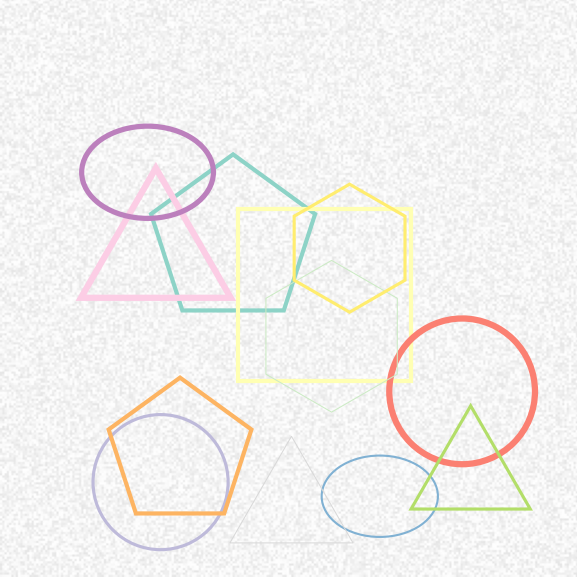[{"shape": "pentagon", "thickness": 2, "radius": 0.75, "center": [0.404, 0.582]}, {"shape": "square", "thickness": 2, "radius": 0.75, "center": [0.562, 0.488]}, {"shape": "circle", "thickness": 1.5, "radius": 0.58, "center": [0.278, 0.164]}, {"shape": "circle", "thickness": 3, "radius": 0.63, "center": [0.8, 0.321]}, {"shape": "oval", "thickness": 1, "radius": 0.5, "center": [0.658, 0.14]}, {"shape": "pentagon", "thickness": 2, "radius": 0.65, "center": [0.312, 0.215]}, {"shape": "triangle", "thickness": 1.5, "radius": 0.6, "center": [0.815, 0.177]}, {"shape": "triangle", "thickness": 3, "radius": 0.75, "center": [0.27, 0.558]}, {"shape": "triangle", "thickness": 0.5, "radius": 0.62, "center": [0.505, 0.121]}, {"shape": "oval", "thickness": 2.5, "radius": 0.57, "center": [0.255, 0.701]}, {"shape": "hexagon", "thickness": 0.5, "radius": 0.66, "center": [0.574, 0.417]}, {"shape": "hexagon", "thickness": 1.5, "radius": 0.55, "center": [0.605, 0.569]}]